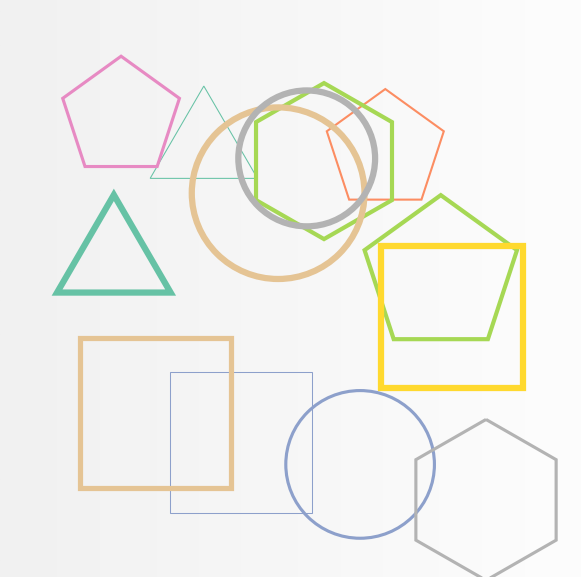[{"shape": "triangle", "thickness": 3, "radius": 0.56, "center": [0.196, 0.549]}, {"shape": "triangle", "thickness": 0.5, "radius": 0.53, "center": [0.351, 0.744]}, {"shape": "pentagon", "thickness": 1, "radius": 0.53, "center": [0.663, 0.739]}, {"shape": "square", "thickness": 0.5, "radius": 0.61, "center": [0.415, 0.233]}, {"shape": "circle", "thickness": 1.5, "radius": 0.64, "center": [0.62, 0.195]}, {"shape": "pentagon", "thickness": 1.5, "radius": 0.53, "center": [0.208, 0.796]}, {"shape": "hexagon", "thickness": 2, "radius": 0.68, "center": [0.557, 0.72]}, {"shape": "pentagon", "thickness": 2, "radius": 0.69, "center": [0.758, 0.523]}, {"shape": "square", "thickness": 3, "radius": 0.61, "center": [0.777, 0.45]}, {"shape": "square", "thickness": 2.5, "radius": 0.65, "center": [0.268, 0.284]}, {"shape": "circle", "thickness": 3, "radius": 0.74, "center": [0.479, 0.665]}, {"shape": "hexagon", "thickness": 1.5, "radius": 0.7, "center": [0.836, 0.133]}, {"shape": "circle", "thickness": 3, "radius": 0.59, "center": [0.528, 0.725]}]